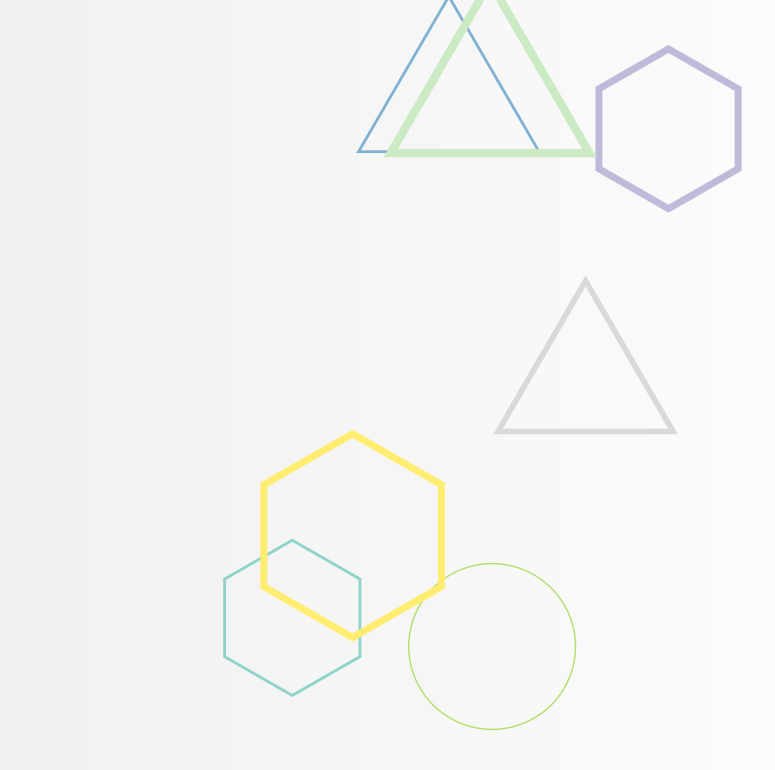[{"shape": "hexagon", "thickness": 1, "radius": 0.5, "center": [0.377, 0.198]}, {"shape": "hexagon", "thickness": 2.5, "radius": 0.52, "center": [0.863, 0.833]}, {"shape": "triangle", "thickness": 1, "radius": 0.67, "center": [0.579, 0.87]}, {"shape": "circle", "thickness": 0.5, "radius": 0.54, "center": [0.635, 0.16]}, {"shape": "triangle", "thickness": 2, "radius": 0.65, "center": [0.756, 0.505]}, {"shape": "triangle", "thickness": 3, "radius": 0.74, "center": [0.632, 0.875]}, {"shape": "hexagon", "thickness": 2.5, "radius": 0.66, "center": [0.455, 0.304]}]